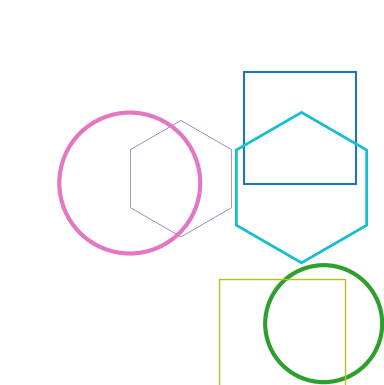[{"shape": "square", "thickness": 1.5, "radius": 0.72, "center": [0.779, 0.667]}, {"shape": "circle", "thickness": 3, "radius": 0.76, "center": [0.841, 0.159]}, {"shape": "hexagon", "thickness": 0.5, "radius": 0.76, "center": [0.47, 0.536]}, {"shape": "circle", "thickness": 3, "radius": 0.92, "center": [0.337, 0.525]}, {"shape": "square", "thickness": 1, "radius": 0.82, "center": [0.733, 0.111]}, {"shape": "hexagon", "thickness": 2, "radius": 0.98, "center": [0.783, 0.513]}]